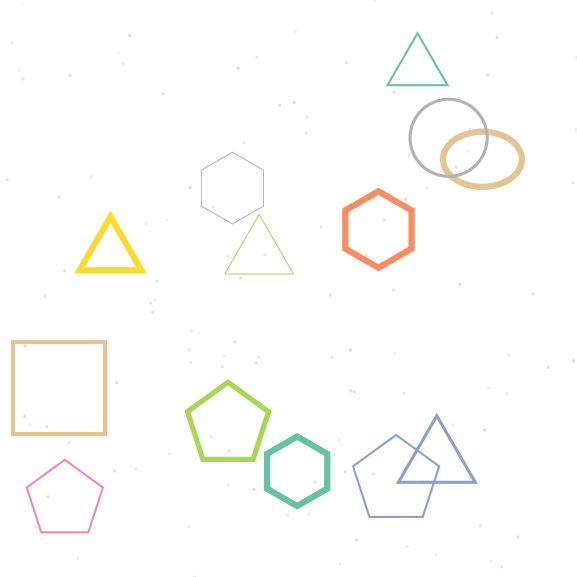[{"shape": "triangle", "thickness": 1, "radius": 0.3, "center": [0.723, 0.882]}, {"shape": "hexagon", "thickness": 3, "radius": 0.3, "center": [0.514, 0.183]}, {"shape": "hexagon", "thickness": 3, "radius": 0.33, "center": [0.655, 0.602]}, {"shape": "triangle", "thickness": 1.5, "radius": 0.38, "center": [0.756, 0.202]}, {"shape": "pentagon", "thickness": 1, "radius": 0.39, "center": [0.686, 0.167]}, {"shape": "pentagon", "thickness": 1, "radius": 0.35, "center": [0.112, 0.134]}, {"shape": "pentagon", "thickness": 2.5, "radius": 0.37, "center": [0.395, 0.263]}, {"shape": "triangle", "thickness": 0.5, "radius": 0.34, "center": [0.449, 0.559]}, {"shape": "triangle", "thickness": 3, "radius": 0.31, "center": [0.191, 0.562]}, {"shape": "oval", "thickness": 3, "radius": 0.34, "center": [0.835, 0.723]}, {"shape": "square", "thickness": 2, "radius": 0.4, "center": [0.102, 0.327]}, {"shape": "circle", "thickness": 1.5, "radius": 0.33, "center": [0.777, 0.761]}, {"shape": "hexagon", "thickness": 0.5, "radius": 0.31, "center": [0.403, 0.673]}]